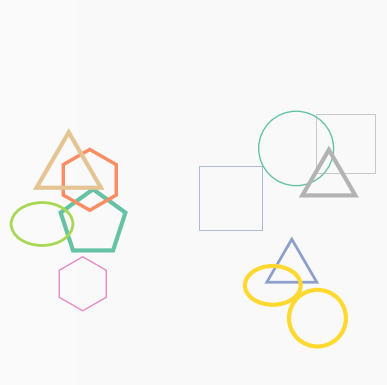[{"shape": "circle", "thickness": 1, "radius": 0.48, "center": [0.764, 0.614]}, {"shape": "pentagon", "thickness": 3, "radius": 0.44, "center": [0.24, 0.421]}, {"shape": "hexagon", "thickness": 2.5, "radius": 0.39, "center": [0.232, 0.533]}, {"shape": "triangle", "thickness": 2, "radius": 0.37, "center": [0.753, 0.304]}, {"shape": "square", "thickness": 0.5, "radius": 0.41, "center": [0.595, 0.486]}, {"shape": "hexagon", "thickness": 1, "radius": 0.35, "center": [0.214, 0.263]}, {"shape": "oval", "thickness": 2, "radius": 0.4, "center": [0.108, 0.418]}, {"shape": "oval", "thickness": 3, "radius": 0.36, "center": [0.704, 0.259]}, {"shape": "circle", "thickness": 3, "radius": 0.37, "center": [0.819, 0.174]}, {"shape": "triangle", "thickness": 3, "radius": 0.48, "center": [0.177, 0.56]}, {"shape": "triangle", "thickness": 3, "radius": 0.39, "center": [0.849, 0.532]}, {"shape": "square", "thickness": 0.5, "radius": 0.38, "center": [0.891, 0.628]}]